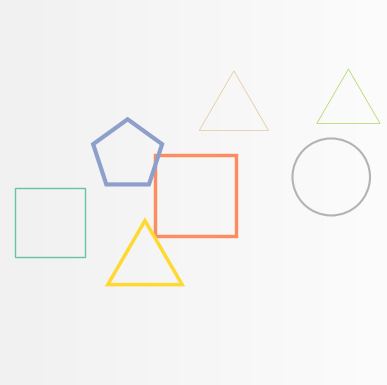[{"shape": "square", "thickness": 1, "radius": 0.45, "center": [0.13, 0.422]}, {"shape": "square", "thickness": 2.5, "radius": 0.52, "center": [0.504, 0.492]}, {"shape": "pentagon", "thickness": 3, "radius": 0.47, "center": [0.329, 0.597]}, {"shape": "triangle", "thickness": 0.5, "radius": 0.47, "center": [0.899, 0.726]}, {"shape": "triangle", "thickness": 2.5, "radius": 0.55, "center": [0.374, 0.316]}, {"shape": "triangle", "thickness": 0.5, "radius": 0.52, "center": [0.604, 0.713]}, {"shape": "circle", "thickness": 1.5, "radius": 0.5, "center": [0.855, 0.54]}]